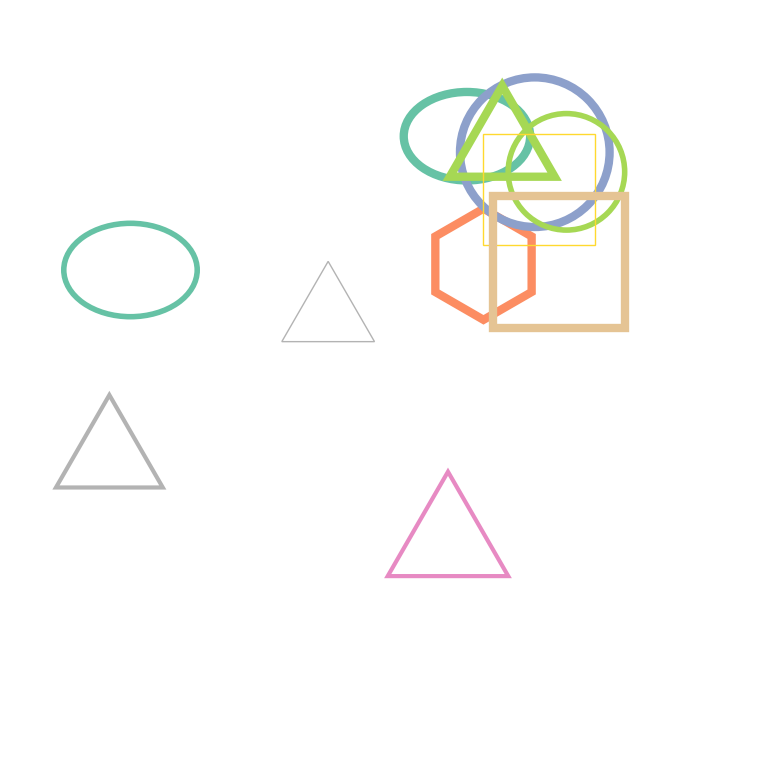[{"shape": "oval", "thickness": 3, "radius": 0.41, "center": [0.606, 0.823]}, {"shape": "oval", "thickness": 2, "radius": 0.43, "center": [0.169, 0.649]}, {"shape": "hexagon", "thickness": 3, "radius": 0.36, "center": [0.628, 0.657]}, {"shape": "circle", "thickness": 3, "radius": 0.49, "center": [0.695, 0.802]}, {"shape": "triangle", "thickness": 1.5, "radius": 0.45, "center": [0.582, 0.297]}, {"shape": "circle", "thickness": 2, "radius": 0.38, "center": [0.736, 0.777]}, {"shape": "triangle", "thickness": 3, "radius": 0.39, "center": [0.652, 0.81]}, {"shape": "square", "thickness": 0.5, "radius": 0.36, "center": [0.7, 0.754]}, {"shape": "square", "thickness": 3, "radius": 0.43, "center": [0.726, 0.66]}, {"shape": "triangle", "thickness": 0.5, "radius": 0.35, "center": [0.426, 0.591]}, {"shape": "triangle", "thickness": 1.5, "radius": 0.4, "center": [0.142, 0.407]}]